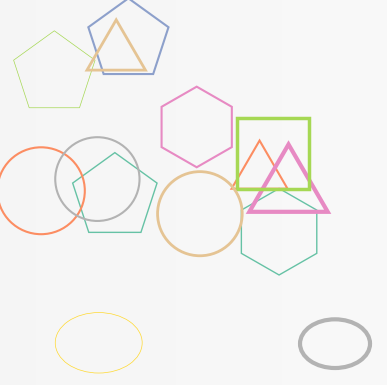[{"shape": "pentagon", "thickness": 1, "radius": 0.57, "center": [0.296, 0.489]}, {"shape": "hexagon", "thickness": 1, "radius": 0.56, "center": [0.72, 0.398]}, {"shape": "circle", "thickness": 1.5, "radius": 0.56, "center": [0.106, 0.505]}, {"shape": "triangle", "thickness": 1.5, "radius": 0.42, "center": [0.67, 0.552]}, {"shape": "pentagon", "thickness": 1.5, "radius": 0.54, "center": [0.331, 0.896]}, {"shape": "hexagon", "thickness": 1.5, "radius": 0.52, "center": [0.508, 0.67]}, {"shape": "triangle", "thickness": 3, "radius": 0.58, "center": [0.745, 0.508]}, {"shape": "square", "thickness": 2.5, "radius": 0.47, "center": [0.705, 0.601]}, {"shape": "pentagon", "thickness": 0.5, "radius": 0.55, "center": [0.14, 0.81]}, {"shape": "oval", "thickness": 0.5, "radius": 0.56, "center": [0.255, 0.11]}, {"shape": "circle", "thickness": 2, "radius": 0.55, "center": [0.516, 0.445]}, {"shape": "triangle", "thickness": 2, "radius": 0.44, "center": [0.3, 0.861]}, {"shape": "oval", "thickness": 3, "radius": 0.45, "center": [0.865, 0.107]}, {"shape": "circle", "thickness": 1.5, "radius": 0.54, "center": [0.251, 0.535]}]